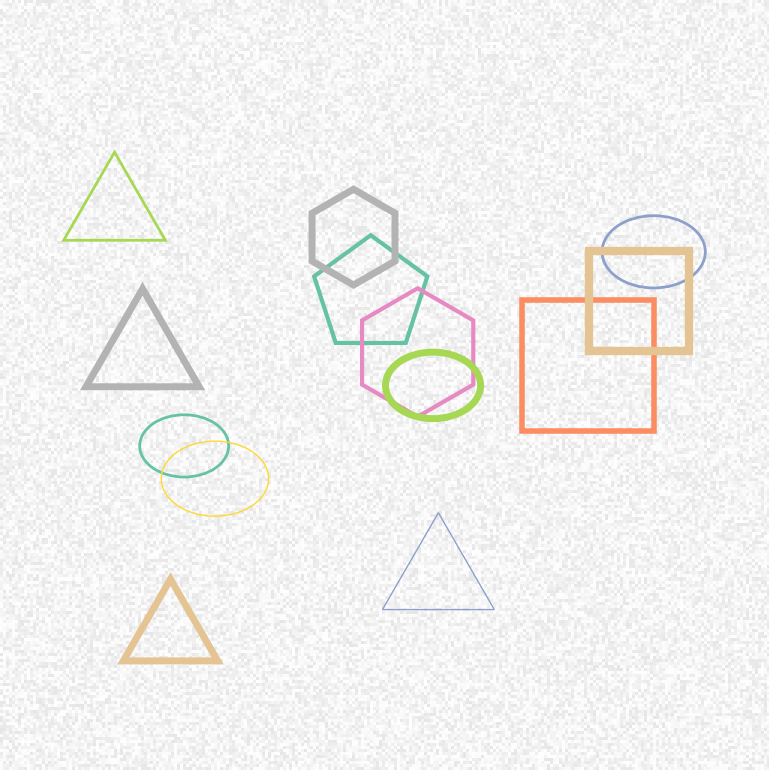[{"shape": "oval", "thickness": 1, "radius": 0.29, "center": [0.239, 0.421]}, {"shape": "pentagon", "thickness": 1.5, "radius": 0.39, "center": [0.481, 0.617]}, {"shape": "square", "thickness": 2, "radius": 0.43, "center": [0.763, 0.525]}, {"shape": "triangle", "thickness": 0.5, "radius": 0.42, "center": [0.569, 0.25]}, {"shape": "oval", "thickness": 1, "radius": 0.34, "center": [0.849, 0.673]}, {"shape": "hexagon", "thickness": 1.5, "radius": 0.42, "center": [0.542, 0.542]}, {"shape": "oval", "thickness": 2.5, "radius": 0.31, "center": [0.562, 0.5]}, {"shape": "triangle", "thickness": 1, "radius": 0.38, "center": [0.149, 0.726]}, {"shape": "oval", "thickness": 0.5, "radius": 0.35, "center": [0.279, 0.378]}, {"shape": "square", "thickness": 3, "radius": 0.32, "center": [0.83, 0.61]}, {"shape": "triangle", "thickness": 2.5, "radius": 0.35, "center": [0.221, 0.177]}, {"shape": "triangle", "thickness": 2.5, "radius": 0.42, "center": [0.185, 0.54]}, {"shape": "hexagon", "thickness": 2.5, "radius": 0.31, "center": [0.459, 0.692]}]